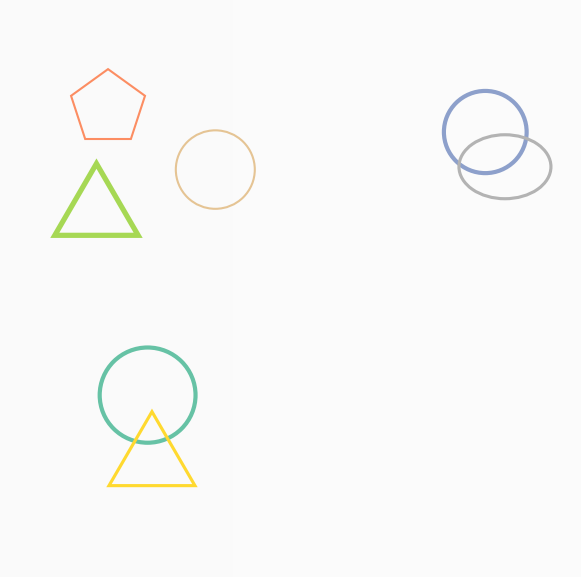[{"shape": "circle", "thickness": 2, "radius": 0.41, "center": [0.254, 0.315]}, {"shape": "pentagon", "thickness": 1, "radius": 0.33, "center": [0.186, 0.813]}, {"shape": "circle", "thickness": 2, "radius": 0.36, "center": [0.835, 0.771]}, {"shape": "triangle", "thickness": 2.5, "radius": 0.41, "center": [0.166, 0.633]}, {"shape": "triangle", "thickness": 1.5, "radius": 0.43, "center": [0.261, 0.201]}, {"shape": "circle", "thickness": 1, "radius": 0.34, "center": [0.37, 0.705]}, {"shape": "oval", "thickness": 1.5, "radius": 0.4, "center": [0.869, 0.71]}]